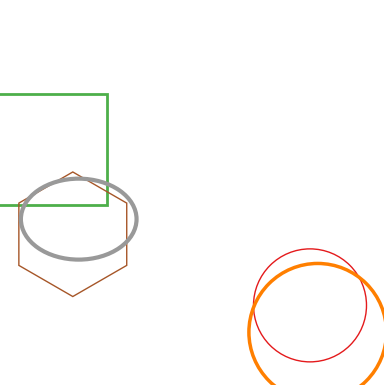[{"shape": "circle", "thickness": 1, "radius": 0.73, "center": [0.805, 0.207]}, {"shape": "square", "thickness": 2, "radius": 0.72, "center": [0.135, 0.612]}, {"shape": "circle", "thickness": 2.5, "radius": 0.89, "center": [0.825, 0.137]}, {"shape": "hexagon", "thickness": 1, "radius": 0.81, "center": [0.189, 0.392]}, {"shape": "oval", "thickness": 3, "radius": 0.75, "center": [0.204, 0.431]}]